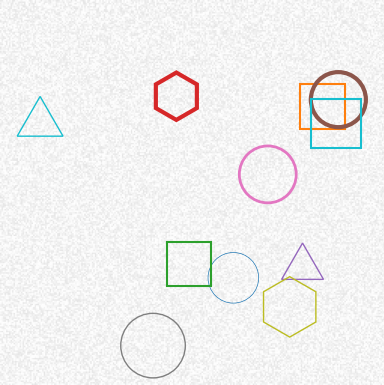[{"shape": "circle", "thickness": 0.5, "radius": 0.33, "center": [0.606, 0.278]}, {"shape": "square", "thickness": 1.5, "radius": 0.29, "center": [0.838, 0.723]}, {"shape": "square", "thickness": 1.5, "radius": 0.29, "center": [0.491, 0.315]}, {"shape": "hexagon", "thickness": 3, "radius": 0.31, "center": [0.458, 0.75]}, {"shape": "triangle", "thickness": 1, "radius": 0.31, "center": [0.786, 0.306]}, {"shape": "circle", "thickness": 3, "radius": 0.36, "center": [0.879, 0.741]}, {"shape": "circle", "thickness": 2, "radius": 0.37, "center": [0.696, 0.547]}, {"shape": "circle", "thickness": 1, "radius": 0.42, "center": [0.397, 0.102]}, {"shape": "hexagon", "thickness": 1, "radius": 0.39, "center": [0.753, 0.203]}, {"shape": "triangle", "thickness": 1, "radius": 0.34, "center": [0.104, 0.681]}, {"shape": "square", "thickness": 1.5, "radius": 0.32, "center": [0.873, 0.68]}]